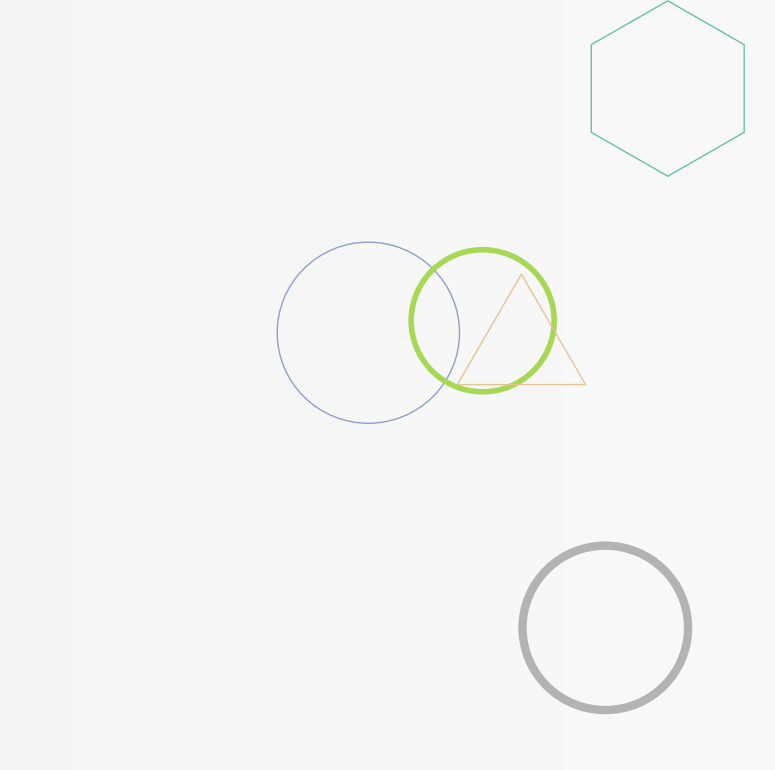[{"shape": "hexagon", "thickness": 0.5, "radius": 0.57, "center": [0.862, 0.885]}, {"shape": "circle", "thickness": 0.5, "radius": 0.59, "center": [0.475, 0.568]}, {"shape": "circle", "thickness": 2, "radius": 0.46, "center": [0.623, 0.583]}, {"shape": "triangle", "thickness": 0.5, "radius": 0.48, "center": [0.673, 0.548]}, {"shape": "circle", "thickness": 3, "radius": 0.53, "center": [0.781, 0.185]}]